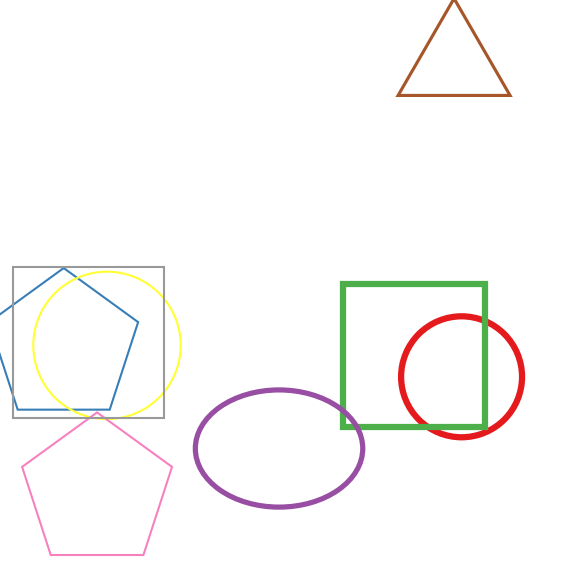[{"shape": "circle", "thickness": 3, "radius": 0.52, "center": [0.799, 0.347]}, {"shape": "pentagon", "thickness": 1, "radius": 0.68, "center": [0.11, 0.399]}, {"shape": "square", "thickness": 3, "radius": 0.62, "center": [0.717, 0.384]}, {"shape": "oval", "thickness": 2.5, "radius": 0.72, "center": [0.483, 0.222]}, {"shape": "circle", "thickness": 1, "radius": 0.64, "center": [0.185, 0.401]}, {"shape": "triangle", "thickness": 1.5, "radius": 0.56, "center": [0.786, 0.89]}, {"shape": "pentagon", "thickness": 1, "radius": 0.68, "center": [0.168, 0.148]}, {"shape": "square", "thickness": 1, "radius": 0.65, "center": [0.153, 0.405]}]